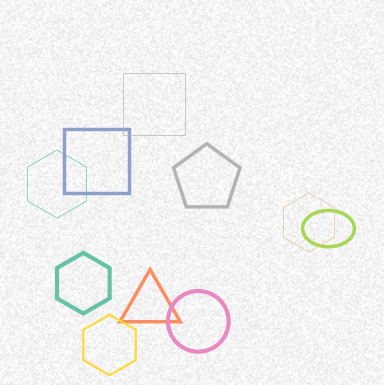[{"shape": "hexagon", "thickness": 3, "radius": 0.39, "center": [0.216, 0.264]}, {"shape": "hexagon", "thickness": 0.5, "radius": 0.44, "center": [0.148, 0.522]}, {"shape": "triangle", "thickness": 2.5, "radius": 0.45, "center": [0.39, 0.21]}, {"shape": "square", "thickness": 2.5, "radius": 0.42, "center": [0.251, 0.582]}, {"shape": "circle", "thickness": 3, "radius": 0.39, "center": [0.515, 0.165]}, {"shape": "oval", "thickness": 2.5, "radius": 0.34, "center": [0.853, 0.406]}, {"shape": "hexagon", "thickness": 1.5, "radius": 0.39, "center": [0.285, 0.104]}, {"shape": "hexagon", "thickness": 0.5, "radius": 0.38, "center": [0.802, 0.422]}, {"shape": "pentagon", "thickness": 2.5, "radius": 0.45, "center": [0.537, 0.536]}, {"shape": "square", "thickness": 0.5, "radius": 0.4, "center": [0.399, 0.73]}]